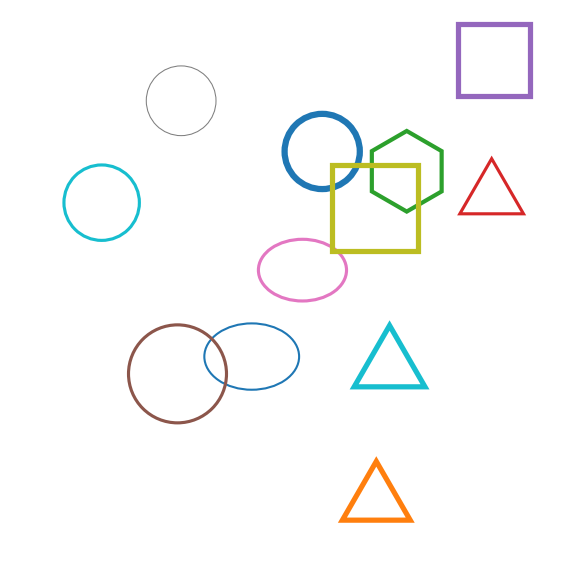[{"shape": "oval", "thickness": 1, "radius": 0.41, "center": [0.436, 0.382]}, {"shape": "circle", "thickness": 3, "radius": 0.33, "center": [0.558, 0.737]}, {"shape": "triangle", "thickness": 2.5, "radius": 0.34, "center": [0.652, 0.132]}, {"shape": "hexagon", "thickness": 2, "radius": 0.35, "center": [0.704, 0.703]}, {"shape": "triangle", "thickness": 1.5, "radius": 0.32, "center": [0.851, 0.661]}, {"shape": "square", "thickness": 2.5, "radius": 0.31, "center": [0.856, 0.895]}, {"shape": "circle", "thickness": 1.5, "radius": 0.42, "center": [0.307, 0.352]}, {"shape": "oval", "thickness": 1.5, "radius": 0.38, "center": [0.524, 0.531]}, {"shape": "circle", "thickness": 0.5, "radius": 0.3, "center": [0.314, 0.825]}, {"shape": "square", "thickness": 2.5, "radius": 0.37, "center": [0.65, 0.639]}, {"shape": "circle", "thickness": 1.5, "radius": 0.33, "center": [0.176, 0.648]}, {"shape": "triangle", "thickness": 2.5, "radius": 0.35, "center": [0.675, 0.365]}]